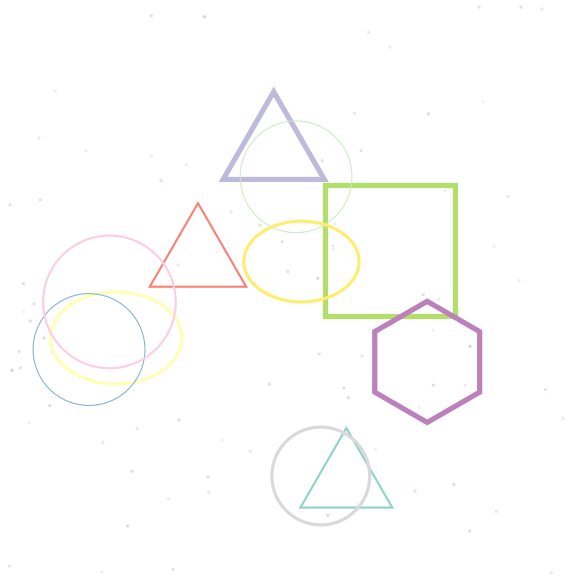[{"shape": "triangle", "thickness": 1, "radius": 0.46, "center": [0.6, 0.166]}, {"shape": "oval", "thickness": 1.5, "radius": 0.57, "center": [0.201, 0.414]}, {"shape": "triangle", "thickness": 2.5, "radius": 0.51, "center": [0.474, 0.739]}, {"shape": "triangle", "thickness": 1, "radius": 0.48, "center": [0.343, 0.551]}, {"shape": "circle", "thickness": 0.5, "radius": 0.48, "center": [0.154, 0.394]}, {"shape": "square", "thickness": 2.5, "radius": 0.56, "center": [0.676, 0.566]}, {"shape": "circle", "thickness": 1, "radius": 0.57, "center": [0.19, 0.476]}, {"shape": "circle", "thickness": 1.5, "radius": 0.42, "center": [0.555, 0.175]}, {"shape": "hexagon", "thickness": 2.5, "radius": 0.52, "center": [0.74, 0.372]}, {"shape": "circle", "thickness": 0.5, "radius": 0.48, "center": [0.513, 0.693]}, {"shape": "oval", "thickness": 1.5, "radius": 0.5, "center": [0.522, 0.546]}]